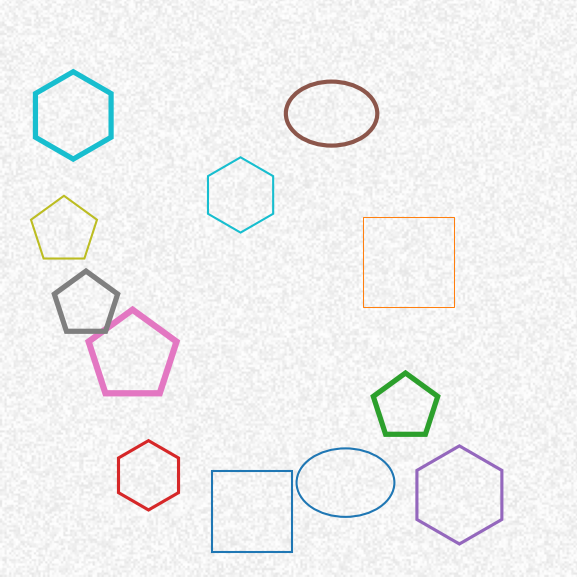[{"shape": "oval", "thickness": 1, "radius": 0.42, "center": [0.598, 0.163]}, {"shape": "square", "thickness": 1, "radius": 0.35, "center": [0.436, 0.114]}, {"shape": "square", "thickness": 0.5, "radius": 0.39, "center": [0.707, 0.545]}, {"shape": "pentagon", "thickness": 2.5, "radius": 0.29, "center": [0.702, 0.295]}, {"shape": "hexagon", "thickness": 1.5, "radius": 0.3, "center": [0.257, 0.176]}, {"shape": "hexagon", "thickness": 1.5, "radius": 0.42, "center": [0.795, 0.142]}, {"shape": "oval", "thickness": 2, "radius": 0.4, "center": [0.574, 0.802]}, {"shape": "pentagon", "thickness": 3, "radius": 0.4, "center": [0.23, 0.383]}, {"shape": "pentagon", "thickness": 2.5, "radius": 0.29, "center": [0.149, 0.472]}, {"shape": "pentagon", "thickness": 1, "radius": 0.3, "center": [0.111, 0.6]}, {"shape": "hexagon", "thickness": 1, "radius": 0.33, "center": [0.417, 0.662]}, {"shape": "hexagon", "thickness": 2.5, "radius": 0.38, "center": [0.127, 0.799]}]